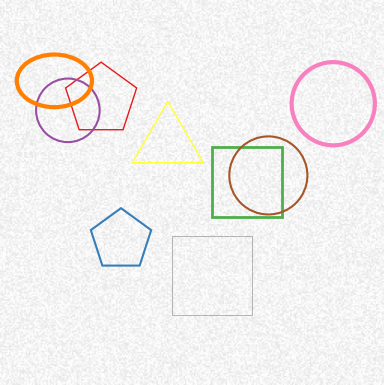[{"shape": "pentagon", "thickness": 1, "radius": 0.48, "center": [0.263, 0.742]}, {"shape": "pentagon", "thickness": 1.5, "radius": 0.41, "center": [0.314, 0.377]}, {"shape": "square", "thickness": 2, "radius": 0.45, "center": [0.641, 0.527]}, {"shape": "circle", "thickness": 1.5, "radius": 0.41, "center": [0.176, 0.713]}, {"shape": "oval", "thickness": 3, "radius": 0.49, "center": [0.141, 0.79]}, {"shape": "triangle", "thickness": 1, "radius": 0.53, "center": [0.436, 0.631]}, {"shape": "circle", "thickness": 1.5, "radius": 0.51, "center": [0.697, 0.544]}, {"shape": "circle", "thickness": 3, "radius": 0.54, "center": [0.866, 0.731]}, {"shape": "square", "thickness": 0.5, "radius": 0.52, "center": [0.551, 0.284]}]